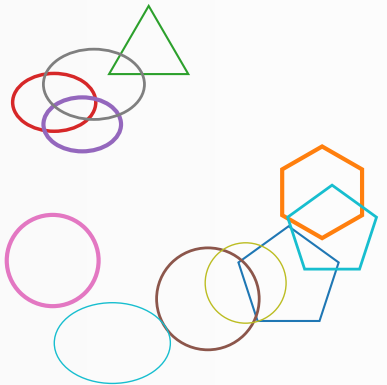[{"shape": "pentagon", "thickness": 1.5, "radius": 0.68, "center": [0.745, 0.276]}, {"shape": "hexagon", "thickness": 3, "radius": 0.6, "center": [0.831, 0.501]}, {"shape": "triangle", "thickness": 1.5, "radius": 0.59, "center": [0.384, 0.867]}, {"shape": "oval", "thickness": 2.5, "radius": 0.54, "center": [0.14, 0.734]}, {"shape": "oval", "thickness": 3, "radius": 0.5, "center": [0.212, 0.677]}, {"shape": "circle", "thickness": 2, "radius": 0.66, "center": [0.537, 0.224]}, {"shape": "circle", "thickness": 3, "radius": 0.59, "center": [0.136, 0.323]}, {"shape": "oval", "thickness": 2, "radius": 0.65, "center": [0.242, 0.781]}, {"shape": "circle", "thickness": 1, "radius": 0.52, "center": [0.634, 0.265]}, {"shape": "pentagon", "thickness": 2, "radius": 0.6, "center": [0.857, 0.399]}, {"shape": "oval", "thickness": 1, "radius": 0.75, "center": [0.29, 0.109]}]